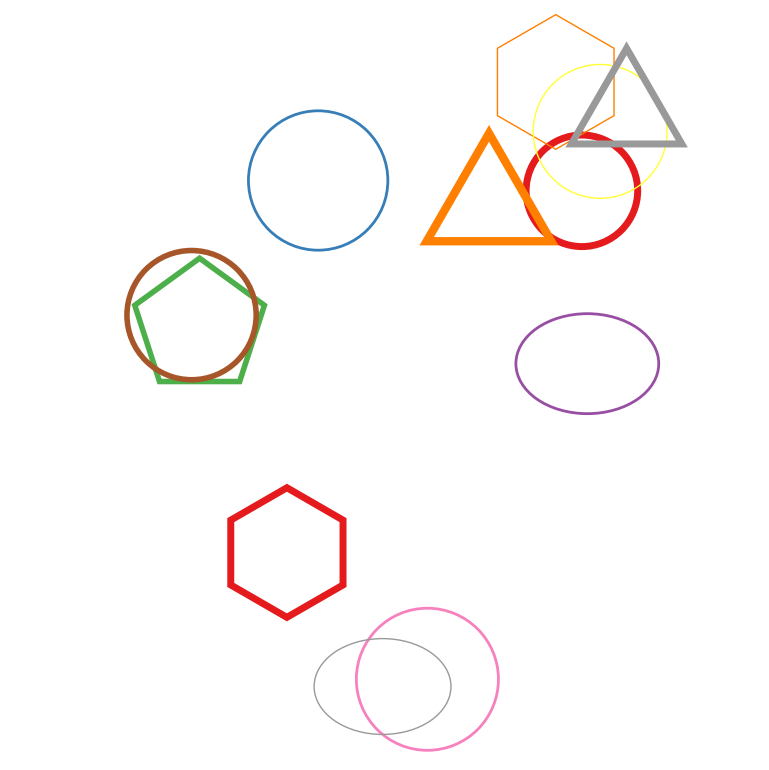[{"shape": "circle", "thickness": 2.5, "radius": 0.36, "center": [0.756, 0.752]}, {"shape": "hexagon", "thickness": 2.5, "radius": 0.42, "center": [0.373, 0.282]}, {"shape": "circle", "thickness": 1, "radius": 0.45, "center": [0.413, 0.766]}, {"shape": "pentagon", "thickness": 2, "radius": 0.44, "center": [0.259, 0.576]}, {"shape": "oval", "thickness": 1, "radius": 0.46, "center": [0.763, 0.528]}, {"shape": "hexagon", "thickness": 0.5, "radius": 0.44, "center": [0.722, 0.894]}, {"shape": "triangle", "thickness": 3, "radius": 0.47, "center": [0.635, 0.733]}, {"shape": "circle", "thickness": 0.5, "radius": 0.43, "center": [0.779, 0.829]}, {"shape": "circle", "thickness": 2, "radius": 0.42, "center": [0.249, 0.591]}, {"shape": "circle", "thickness": 1, "radius": 0.46, "center": [0.555, 0.118]}, {"shape": "triangle", "thickness": 2.5, "radius": 0.41, "center": [0.814, 0.854]}, {"shape": "oval", "thickness": 0.5, "radius": 0.44, "center": [0.497, 0.108]}]